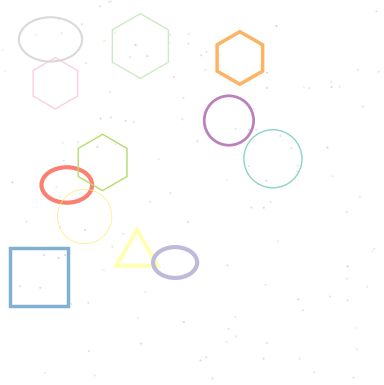[{"shape": "circle", "thickness": 1, "radius": 0.38, "center": [0.709, 0.588]}, {"shape": "triangle", "thickness": 3, "radius": 0.31, "center": [0.356, 0.341]}, {"shape": "oval", "thickness": 3, "radius": 0.29, "center": [0.455, 0.318]}, {"shape": "oval", "thickness": 3, "radius": 0.33, "center": [0.174, 0.52]}, {"shape": "square", "thickness": 2.5, "radius": 0.38, "center": [0.1, 0.279]}, {"shape": "hexagon", "thickness": 2.5, "radius": 0.34, "center": [0.623, 0.849]}, {"shape": "hexagon", "thickness": 1, "radius": 0.37, "center": [0.267, 0.578]}, {"shape": "hexagon", "thickness": 1, "radius": 0.33, "center": [0.144, 0.784]}, {"shape": "oval", "thickness": 1.5, "radius": 0.41, "center": [0.131, 0.898]}, {"shape": "circle", "thickness": 2, "radius": 0.32, "center": [0.595, 0.687]}, {"shape": "hexagon", "thickness": 1, "radius": 0.42, "center": [0.365, 0.88]}, {"shape": "circle", "thickness": 0.5, "radius": 0.35, "center": [0.22, 0.438]}]